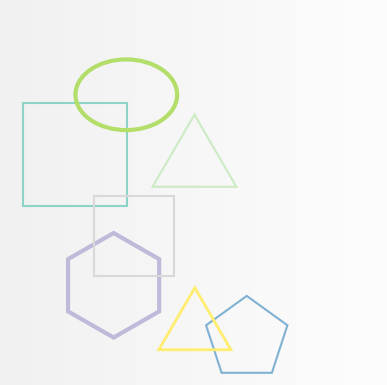[{"shape": "square", "thickness": 1.5, "radius": 0.67, "center": [0.193, 0.599]}, {"shape": "hexagon", "thickness": 3, "radius": 0.68, "center": [0.293, 0.259]}, {"shape": "pentagon", "thickness": 1.5, "radius": 0.55, "center": [0.637, 0.121]}, {"shape": "oval", "thickness": 3, "radius": 0.66, "center": [0.326, 0.754]}, {"shape": "square", "thickness": 1.5, "radius": 0.52, "center": [0.346, 0.388]}, {"shape": "triangle", "thickness": 1.5, "radius": 0.62, "center": [0.502, 0.577]}, {"shape": "triangle", "thickness": 2, "radius": 0.54, "center": [0.503, 0.145]}]